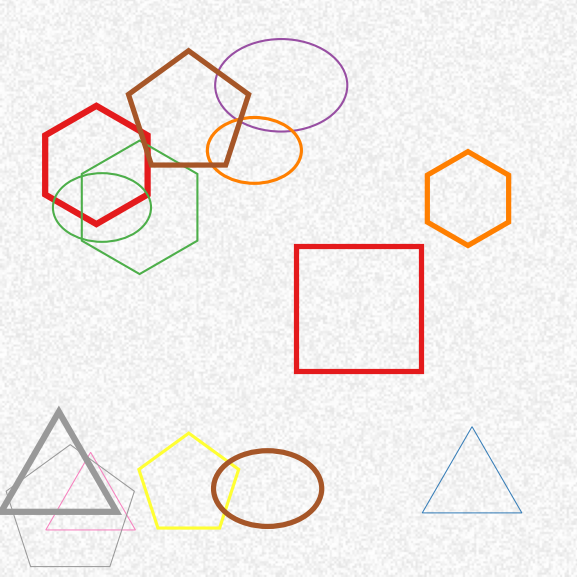[{"shape": "hexagon", "thickness": 3, "radius": 0.51, "center": [0.167, 0.713]}, {"shape": "square", "thickness": 2.5, "radius": 0.54, "center": [0.62, 0.465]}, {"shape": "triangle", "thickness": 0.5, "radius": 0.5, "center": [0.817, 0.161]}, {"shape": "oval", "thickness": 1, "radius": 0.42, "center": [0.177, 0.64]}, {"shape": "hexagon", "thickness": 1, "radius": 0.58, "center": [0.242, 0.64]}, {"shape": "oval", "thickness": 1, "radius": 0.57, "center": [0.487, 0.851]}, {"shape": "hexagon", "thickness": 2.5, "radius": 0.41, "center": [0.81, 0.655]}, {"shape": "oval", "thickness": 1.5, "radius": 0.41, "center": [0.44, 0.739]}, {"shape": "pentagon", "thickness": 1.5, "radius": 0.45, "center": [0.327, 0.158]}, {"shape": "oval", "thickness": 2.5, "radius": 0.47, "center": [0.463, 0.153]}, {"shape": "pentagon", "thickness": 2.5, "radius": 0.55, "center": [0.327, 0.802]}, {"shape": "triangle", "thickness": 0.5, "radius": 0.45, "center": [0.157, 0.126]}, {"shape": "triangle", "thickness": 3, "radius": 0.58, "center": [0.102, 0.171]}, {"shape": "pentagon", "thickness": 0.5, "radius": 0.58, "center": [0.122, 0.112]}]